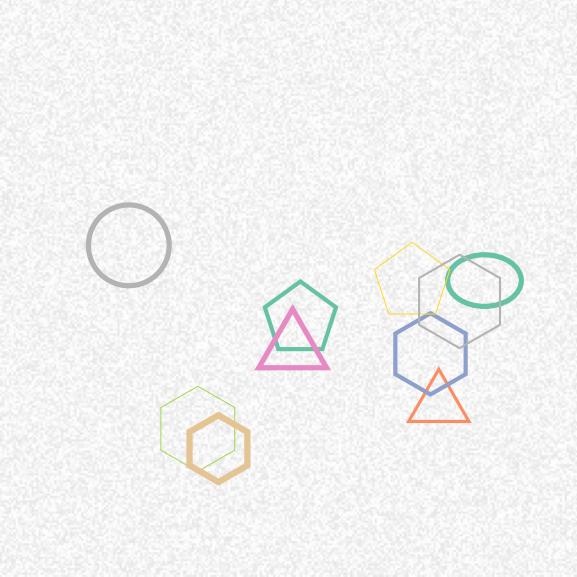[{"shape": "oval", "thickness": 2.5, "radius": 0.32, "center": [0.839, 0.513]}, {"shape": "pentagon", "thickness": 2, "radius": 0.32, "center": [0.52, 0.447]}, {"shape": "triangle", "thickness": 1.5, "radius": 0.3, "center": [0.76, 0.299]}, {"shape": "hexagon", "thickness": 2, "radius": 0.35, "center": [0.745, 0.386]}, {"shape": "triangle", "thickness": 2.5, "radius": 0.34, "center": [0.507, 0.396]}, {"shape": "hexagon", "thickness": 0.5, "radius": 0.37, "center": [0.343, 0.257]}, {"shape": "pentagon", "thickness": 0.5, "radius": 0.34, "center": [0.714, 0.511]}, {"shape": "hexagon", "thickness": 3, "radius": 0.29, "center": [0.378, 0.222]}, {"shape": "hexagon", "thickness": 1, "radius": 0.4, "center": [0.796, 0.477]}, {"shape": "circle", "thickness": 2.5, "radius": 0.35, "center": [0.223, 0.574]}]